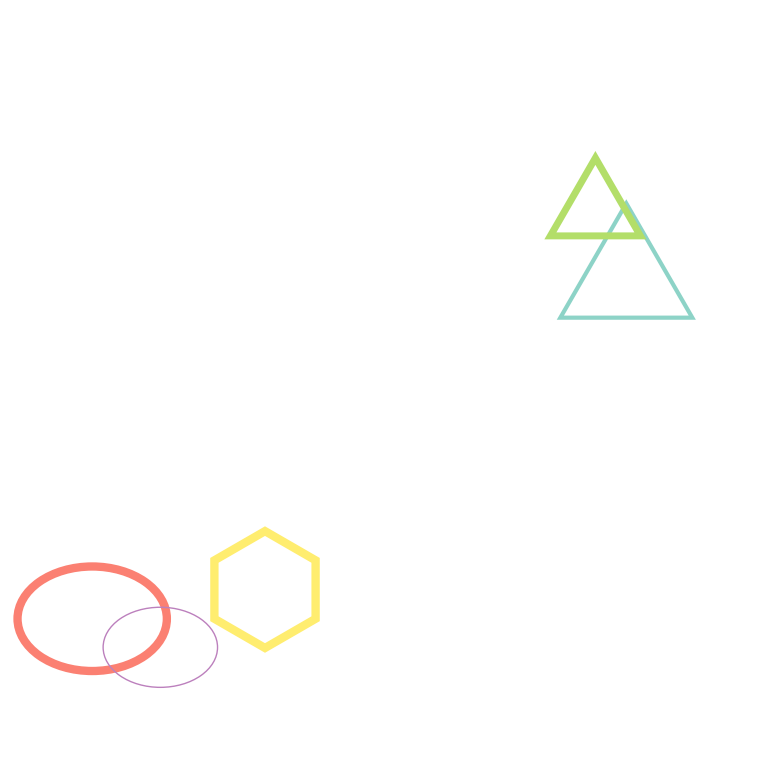[{"shape": "triangle", "thickness": 1.5, "radius": 0.49, "center": [0.813, 0.637]}, {"shape": "oval", "thickness": 3, "radius": 0.48, "center": [0.12, 0.196]}, {"shape": "triangle", "thickness": 2.5, "radius": 0.34, "center": [0.773, 0.727]}, {"shape": "oval", "thickness": 0.5, "radius": 0.37, "center": [0.208, 0.159]}, {"shape": "hexagon", "thickness": 3, "radius": 0.38, "center": [0.344, 0.234]}]